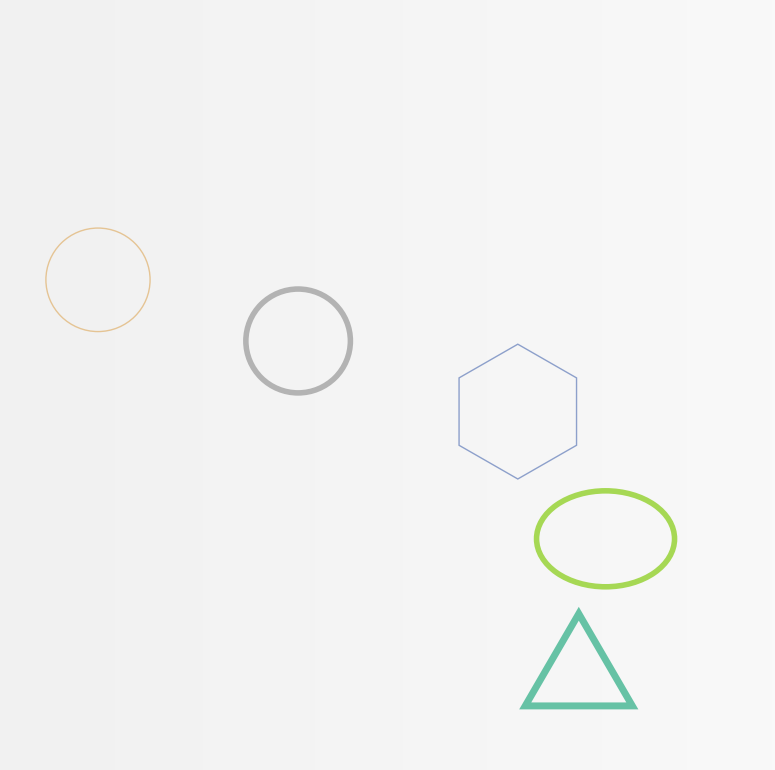[{"shape": "triangle", "thickness": 2.5, "radius": 0.4, "center": [0.747, 0.123]}, {"shape": "hexagon", "thickness": 0.5, "radius": 0.44, "center": [0.668, 0.465]}, {"shape": "oval", "thickness": 2, "radius": 0.45, "center": [0.781, 0.3]}, {"shape": "circle", "thickness": 0.5, "radius": 0.34, "center": [0.126, 0.637]}, {"shape": "circle", "thickness": 2, "radius": 0.34, "center": [0.385, 0.557]}]